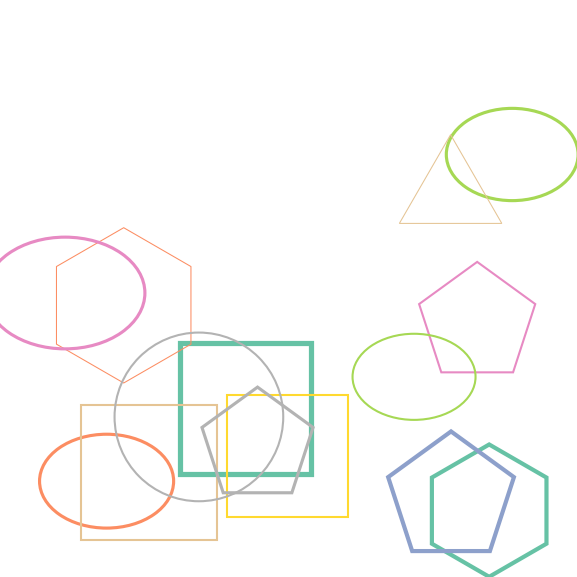[{"shape": "square", "thickness": 2.5, "radius": 0.57, "center": [0.425, 0.292]}, {"shape": "hexagon", "thickness": 2, "radius": 0.57, "center": [0.847, 0.115]}, {"shape": "oval", "thickness": 1.5, "radius": 0.58, "center": [0.185, 0.166]}, {"shape": "hexagon", "thickness": 0.5, "radius": 0.67, "center": [0.214, 0.47]}, {"shape": "pentagon", "thickness": 2, "radius": 0.57, "center": [0.781, 0.138]}, {"shape": "oval", "thickness": 1.5, "radius": 0.69, "center": [0.113, 0.492]}, {"shape": "pentagon", "thickness": 1, "radius": 0.53, "center": [0.826, 0.44]}, {"shape": "oval", "thickness": 1.5, "radius": 0.57, "center": [0.887, 0.732]}, {"shape": "oval", "thickness": 1, "radius": 0.53, "center": [0.717, 0.347]}, {"shape": "square", "thickness": 1, "radius": 0.53, "center": [0.497, 0.21]}, {"shape": "square", "thickness": 1, "radius": 0.59, "center": [0.258, 0.181]}, {"shape": "triangle", "thickness": 0.5, "radius": 0.51, "center": [0.78, 0.663]}, {"shape": "circle", "thickness": 1, "radius": 0.73, "center": [0.344, 0.277]}, {"shape": "pentagon", "thickness": 1.5, "radius": 0.51, "center": [0.446, 0.228]}]